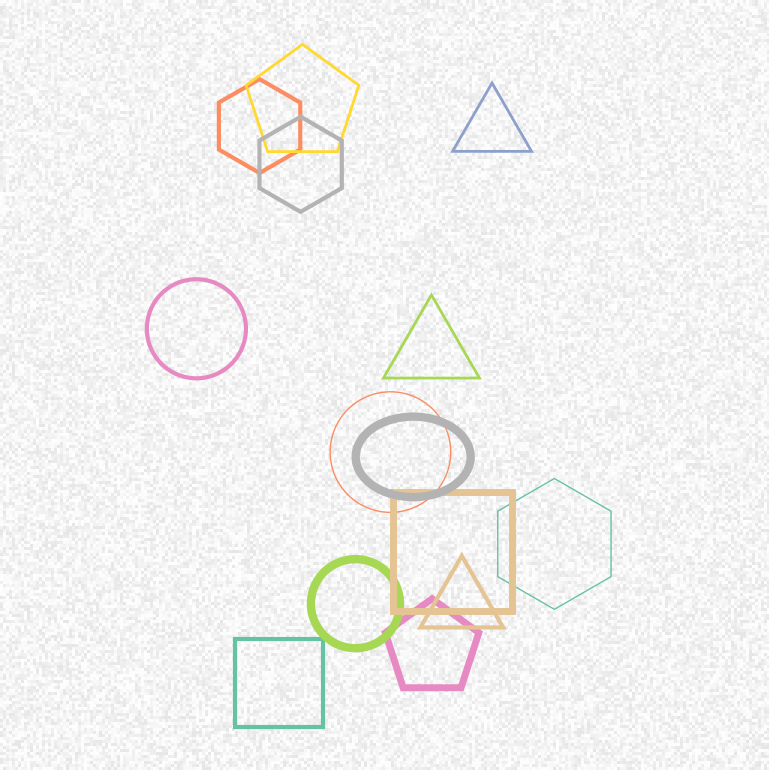[{"shape": "square", "thickness": 1.5, "radius": 0.29, "center": [0.362, 0.113]}, {"shape": "hexagon", "thickness": 0.5, "radius": 0.42, "center": [0.72, 0.294]}, {"shape": "hexagon", "thickness": 1.5, "radius": 0.3, "center": [0.337, 0.836]}, {"shape": "circle", "thickness": 0.5, "radius": 0.39, "center": [0.507, 0.413]}, {"shape": "triangle", "thickness": 1, "radius": 0.3, "center": [0.639, 0.833]}, {"shape": "pentagon", "thickness": 2.5, "radius": 0.32, "center": [0.561, 0.159]}, {"shape": "circle", "thickness": 1.5, "radius": 0.32, "center": [0.255, 0.573]}, {"shape": "circle", "thickness": 3, "radius": 0.29, "center": [0.462, 0.216]}, {"shape": "triangle", "thickness": 1, "radius": 0.36, "center": [0.56, 0.545]}, {"shape": "pentagon", "thickness": 1, "radius": 0.38, "center": [0.393, 0.865]}, {"shape": "square", "thickness": 2.5, "radius": 0.39, "center": [0.588, 0.283]}, {"shape": "triangle", "thickness": 1.5, "radius": 0.31, "center": [0.6, 0.216]}, {"shape": "hexagon", "thickness": 1.5, "radius": 0.31, "center": [0.39, 0.787]}, {"shape": "oval", "thickness": 3, "radius": 0.37, "center": [0.537, 0.407]}]